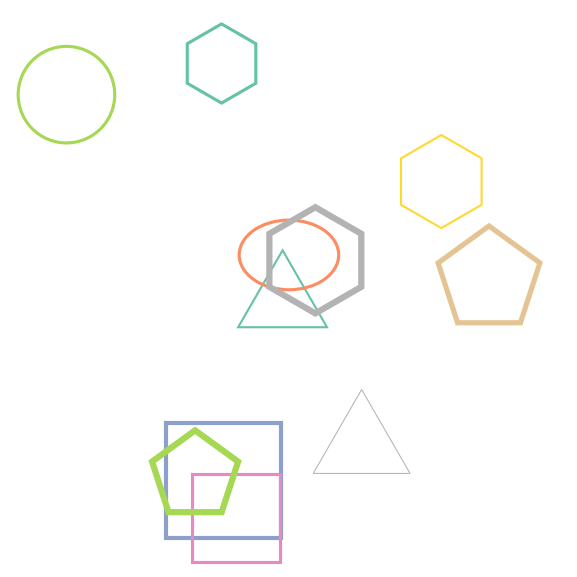[{"shape": "hexagon", "thickness": 1.5, "radius": 0.34, "center": [0.384, 0.889]}, {"shape": "triangle", "thickness": 1, "radius": 0.44, "center": [0.489, 0.477]}, {"shape": "oval", "thickness": 1.5, "radius": 0.43, "center": [0.5, 0.558]}, {"shape": "square", "thickness": 2, "radius": 0.5, "center": [0.387, 0.167]}, {"shape": "square", "thickness": 1.5, "radius": 0.38, "center": [0.409, 0.102]}, {"shape": "circle", "thickness": 1.5, "radius": 0.42, "center": [0.115, 0.835]}, {"shape": "pentagon", "thickness": 3, "radius": 0.39, "center": [0.338, 0.176]}, {"shape": "hexagon", "thickness": 1, "radius": 0.4, "center": [0.764, 0.685]}, {"shape": "pentagon", "thickness": 2.5, "radius": 0.46, "center": [0.847, 0.515]}, {"shape": "triangle", "thickness": 0.5, "radius": 0.48, "center": [0.626, 0.228]}, {"shape": "hexagon", "thickness": 3, "radius": 0.46, "center": [0.546, 0.548]}]